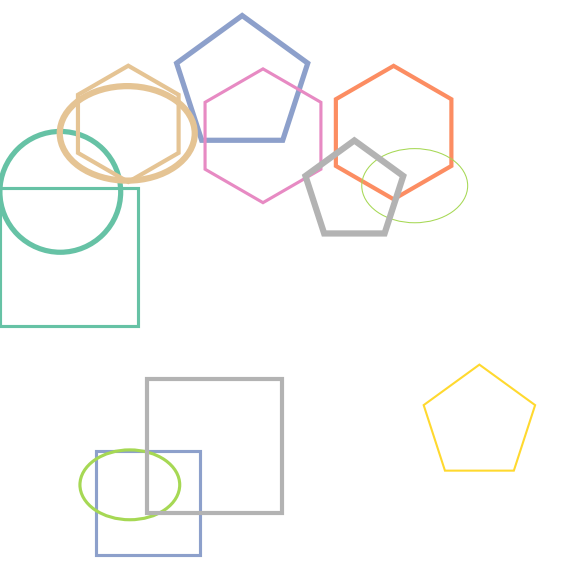[{"shape": "square", "thickness": 1.5, "radius": 0.6, "center": [0.119, 0.554]}, {"shape": "circle", "thickness": 2.5, "radius": 0.52, "center": [0.104, 0.667]}, {"shape": "hexagon", "thickness": 2, "radius": 0.58, "center": [0.682, 0.77]}, {"shape": "pentagon", "thickness": 2.5, "radius": 0.6, "center": [0.419, 0.853]}, {"shape": "square", "thickness": 1.5, "radius": 0.45, "center": [0.256, 0.129]}, {"shape": "hexagon", "thickness": 1.5, "radius": 0.58, "center": [0.455, 0.764]}, {"shape": "oval", "thickness": 1.5, "radius": 0.43, "center": [0.225, 0.16]}, {"shape": "oval", "thickness": 0.5, "radius": 0.46, "center": [0.718, 0.678]}, {"shape": "pentagon", "thickness": 1, "radius": 0.51, "center": [0.83, 0.266]}, {"shape": "hexagon", "thickness": 2, "radius": 0.5, "center": [0.222, 0.785]}, {"shape": "oval", "thickness": 3, "radius": 0.58, "center": [0.22, 0.768]}, {"shape": "square", "thickness": 2, "radius": 0.58, "center": [0.371, 0.226]}, {"shape": "pentagon", "thickness": 3, "radius": 0.45, "center": [0.614, 0.667]}]